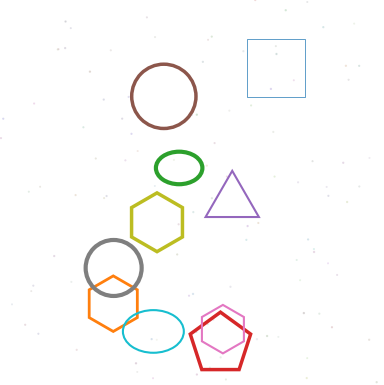[{"shape": "square", "thickness": 0.5, "radius": 0.37, "center": [0.717, 0.824]}, {"shape": "hexagon", "thickness": 2, "radius": 0.36, "center": [0.294, 0.211]}, {"shape": "oval", "thickness": 3, "radius": 0.3, "center": [0.465, 0.564]}, {"shape": "pentagon", "thickness": 2.5, "radius": 0.41, "center": [0.573, 0.107]}, {"shape": "triangle", "thickness": 1.5, "radius": 0.4, "center": [0.603, 0.476]}, {"shape": "circle", "thickness": 2.5, "radius": 0.42, "center": [0.426, 0.75]}, {"shape": "hexagon", "thickness": 1.5, "radius": 0.31, "center": [0.579, 0.145]}, {"shape": "circle", "thickness": 3, "radius": 0.36, "center": [0.295, 0.304]}, {"shape": "hexagon", "thickness": 2.5, "radius": 0.38, "center": [0.408, 0.423]}, {"shape": "oval", "thickness": 1.5, "radius": 0.4, "center": [0.398, 0.139]}]